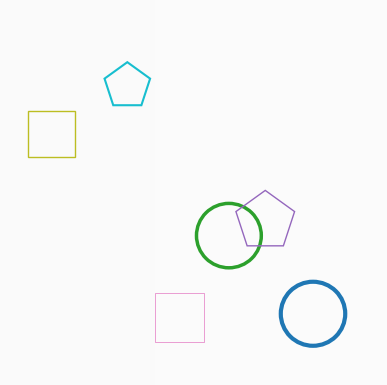[{"shape": "circle", "thickness": 3, "radius": 0.42, "center": [0.808, 0.185]}, {"shape": "circle", "thickness": 2.5, "radius": 0.42, "center": [0.591, 0.388]}, {"shape": "pentagon", "thickness": 1, "radius": 0.4, "center": [0.685, 0.426]}, {"shape": "square", "thickness": 0.5, "radius": 0.32, "center": [0.464, 0.175]}, {"shape": "square", "thickness": 1, "radius": 0.3, "center": [0.132, 0.651]}, {"shape": "pentagon", "thickness": 1.5, "radius": 0.31, "center": [0.329, 0.777]}]